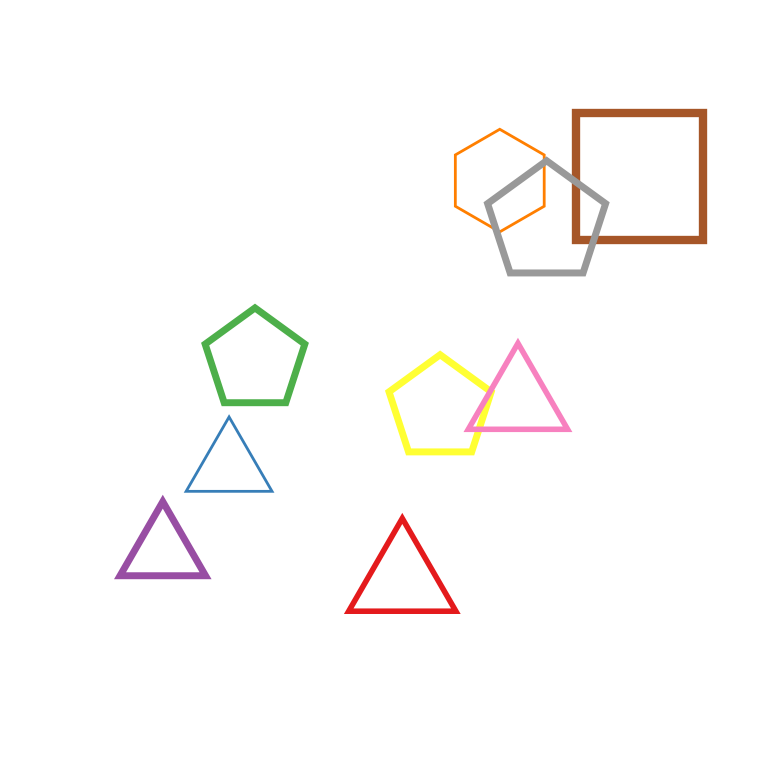[{"shape": "triangle", "thickness": 2, "radius": 0.4, "center": [0.522, 0.246]}, {"shape": "triangle", "thickness": 1, "radius": 0.32, "center": [0.298, 0.394]}, {"shape": "pentagon", "thickness": 2.5, "radius": 0.34, "center": [0.331, 0.532]}, {"shape": "triangle", "thickness": 2.5, "radius": 0.32, "center": [0.211, 0.284]}, {"shape": "hexagon", "thickness": 1, "radius": 0.33, "center": [0.649, 0.765]}, {"shape": "pentagon", "thickness": 2.5, "radius": 0.35, "center": [0.572, 0.47]}, {"shape": "square", "thickness": 3, "radius": 0.41, "center": [0.831, 0.771]}, {"shape": "triangle", "thickness": 2, "radius": 0.37, "center": [0.673, 0.48]}, {"shape": "pentagon", "thickness": 2.5, "radius": 0.4, "center": [0.71, 0.711]}]